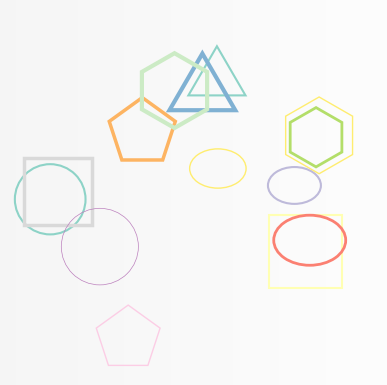[{"shape": "triangle", "thickness": 1.5, "radius": 0.43, "center": [0.56, 0.795]}, {"shape": "circle", "thickness": 1.5, "radius": 0.46, "center": [0.13, 0.482]}, {"shape": "square", "thickness": 1.5, "radius": 0.47, "center": [0.789, 0.347]}, {"shape": "oval", "thickness": 1.5, "radius": 0.34, "center": [0.76, 0.518]}, {"shape": "oval", "thickness": 2, "radius": 0.46, "center": [0.799, 0.376]}, {"shape": "triangle", "thickness": 3, "radius": 0.49, "center": [0.522, 0.763]}, {"shape": "pentagon", "thickness": 2.5, "radius": 0.45, "center": [0.367, 0.657]}, {"shape": "hexagon", "thickness": 2, "radius": 0.39, "center": [0.816, 0.644]}, {"shape": "pentagon", "thickness": 1, "radius": 0.43, "center": [0.331, 0.121]}, {"shape": "square", "thickness": 2.5, "radius": 0.44, "center": [0.15, 0.503]}, {"shape": "circle", "thickness": 0.5, "radius": 0.5, "center": [0.258, 0.359]}, {"shape": "hexagon", "thickness": 3, "radius": 0.49, "center": [0.45, 0.765]}, {"shape": "oval", "thickness": 1, "radius": 0.36, "center": [0.562, 0.562]}, {"shape": "hexagon", "thickness": 1, "radius": 0.5, "center": [0.824, 0.648]}]